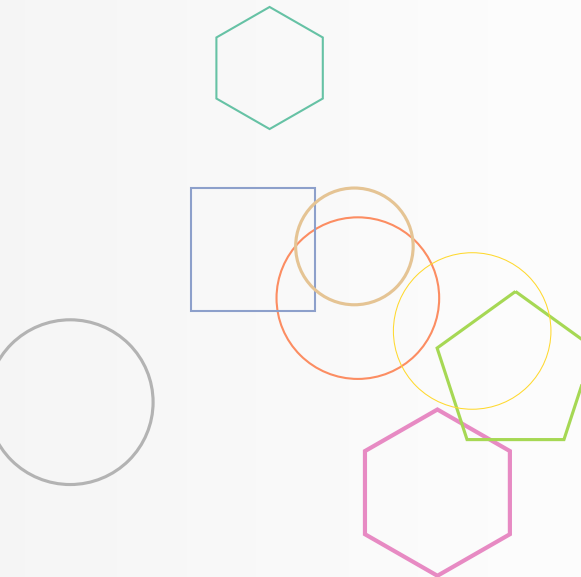[{"shape": "hexagon", "thickness": 1, "radius": 0.53, "center": [0.464, 0.881]}, {"shape": "circle", "thickness": 1, "radius": 0.7, "center": [0.616, 0.483]}, {"shape": "square", "thickness": 1, "radius": 0.53, "center": [0.435, 0.567]}, {"shape": "hexagon", "thickness": 2, "radius": 0.72, "center": [0.753, 0.146]}, {"shape": "pentagon", "thickness": 1.5, "radius": 0.71, "center": [0.887, 0.353]}, {"shape": "circle", "thickness": 0.5, "radius": 0.68, "center": [0.812, 0.426]}, {"shape": "circle", "thickness": 1.5, "radius": 0.51, "center": [0.61, 0.572]}, {"shape": "circle", "thickness": 1.5, "radius": 0.71, "center": [0.121, 0.303]}]